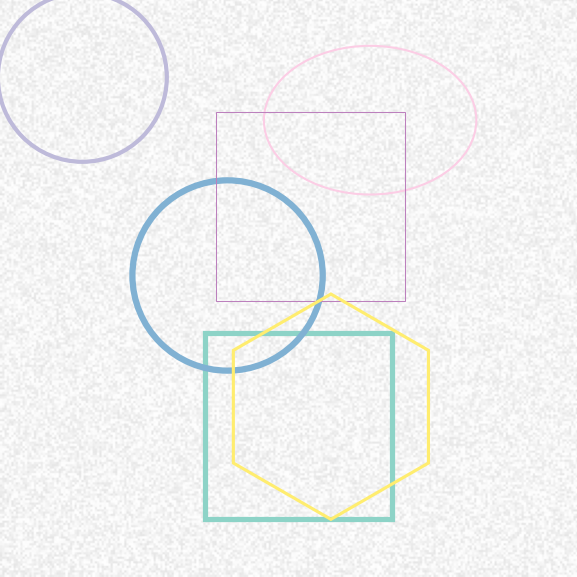[{"shape": "square", "thickness": 2.5, "radius": 0.81, "center": [0.516, 0.262]}, {"shape": "circle", "thickness": 2, "radius": 0.73, "center": [0.143, 0.865]}, {"shape": "circle", "thickness": 3, "radius": 0.82, "center": [0.394, 0.522]}, {"shape": "oval", "thickness": 1, "radius": 0.92, "center": [0.641, 0.791]}, {"shape": "square", "thickness": 0.5, "radius": 0.82, "center": [0.537, 0.642]}, {"shape": "hexagon", "thickness": 1.5, "radius": 0.98, "center": [0.573, 0.295]}]